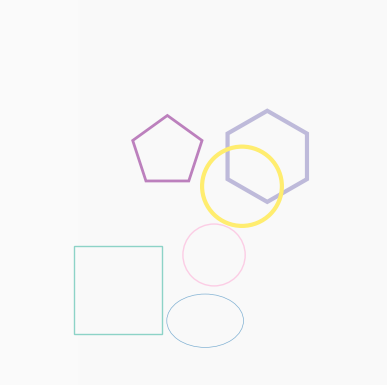[{"shape": "square", "thickness": 1, "radius": 0.57, "center": [0.304, 0.247]}, {"shape": "hexagon", "thickness": 3, "radius": 0.59, "center": [0.69, 0.594]}, {"shape": "oval", "thickness": 0.5, "radius": 0.49, "center": [0.529, 0.167]}, {"shape": "circle", "thickness": 1, "radius": 0.4, "center": [0.552, 0.338]}, {"shape": "pentagon", "thickness": 2, "radius": 0.47, "center": [0.432, 0.606]}, {"shape": "circle", "thickness": 3, "radius": 0.51, "center": [0.624, 0.516]}]